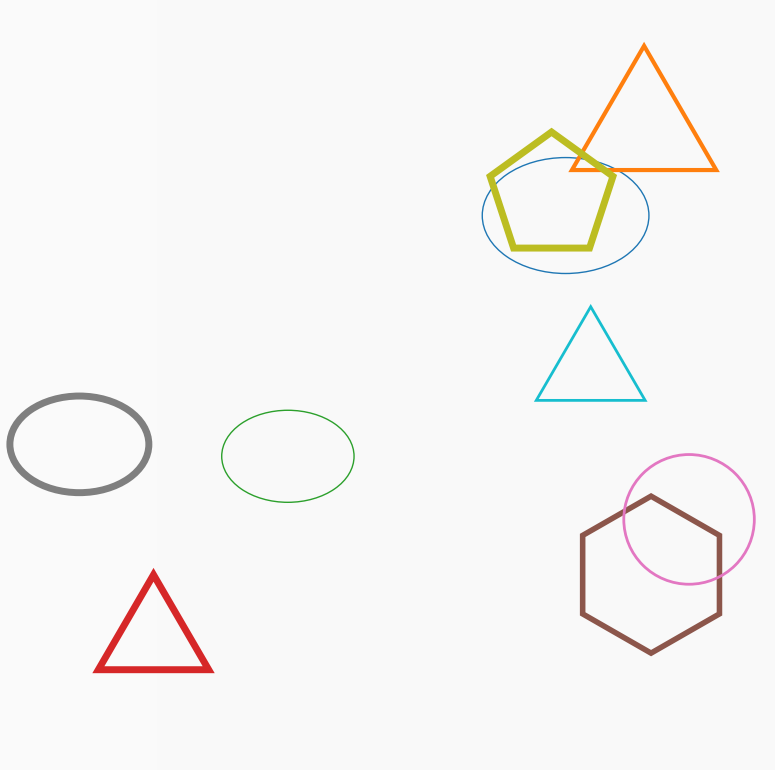[{"shape": "oval", "thickness": 0.5, "radius": 0.54, "center": [0.73, 0.72]}, {"shape": "triangle", "thickness": 1.5, "radius": 0.54, "center": [0.831, 0.833]}, {"shape": "oval", "thickness": 0.5, "radius": 0.43, "center": [0.371, 0.407]}, {"shape": "triangle", "thickness": 2.5, "radius": 0.41, "center": [0.198, 0.171]}, {"shape": "hexagon", "thickness": 2, "radius": 0.51, "center": [0.84, 0.254]}, {"shape": "circle", "thickness": 1, "radius": 0.42, "center": [0.889, 0.325]}, {"shape": "oval", "thickness": 2.5, "radius": 0.45, "center": [0.102, 0.423]}, {"shape": "pentagon", "thickness": 2.5, "radius": 0.42, "center": [0.712, 0.745]}, {"shape": "triangle", "thickness": 1, "radius": 0.41, "center": [0.762, 0.521]}]